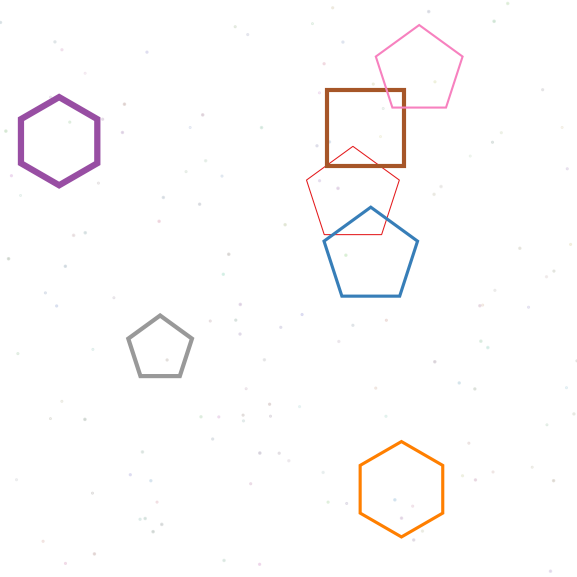[{"shape": "pentagon", "thickness": 0.5, "radius": 0.42, "center": [0.611, 0.661]}, {"shape": "pentagon", "thickness": 1.5, "radius": 0.43, "center": [0.642, 0.555]}, {"shape": "hexagon", "thickness": 3, "radius": 0.38, "center": [0.102, 0.755]}, {"shape": "hexagon", "thickness": 1.5, "radius": 0.41, "center": [0.695, 0.152]}, {"shape": "square", "thickness": 2, "radius": 0.33, "center": [0.633, 0.777]}, {"shape": "pentagon", "thickness": 1, "radius": 0.39, "center": [0.726, 0.877]}, {"shape": "pentagon", "thickness": 2, "radius": 0.29, "center": [0.277, 0.395]}]